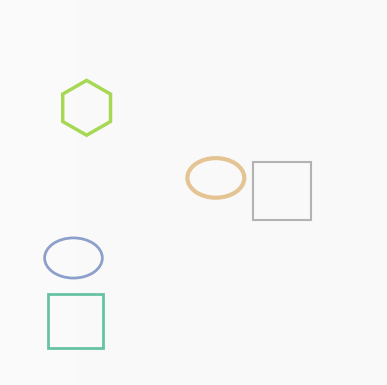[{"shape": "square", "thickness": 2, "radius": 0.35, "center": [0.195, 0.167]}, {"shape": "oval", "thickness": 2, "radius": 0.37, "center": [0.19, 0.33]}, {"shape": "hexagon", "thickness": 2.5, "radius": 0.36, "center": [0.224, 0.72]}, {"shape": "oval", "thickness": 3, "radius": 0.37, "center": [0.557, 0.538]}, {"shape": "square", "thickness": 1.5, "radius": 0.37, "center": [0.728, 0.505]}]